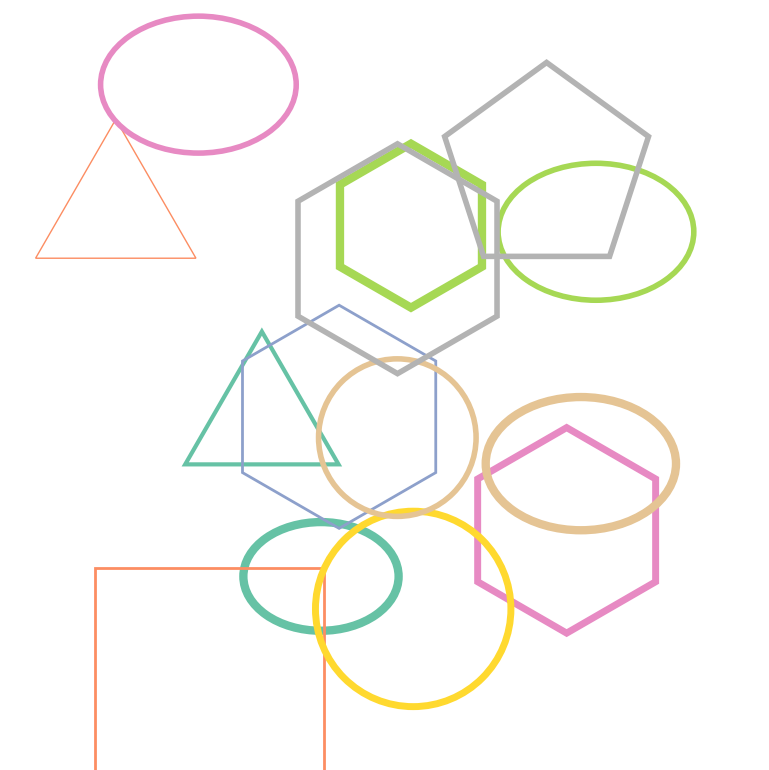[{"shape": "oval", "thickness": 3, "radius": 0.5, "center": [0.417, 0.251]}, {"shape": "triangle", "thickness": 1.5, "radius": 0.57, "center": [0.34, 0.454]}, {"shape": "triangle", "thickness": 0.5, "radius": 0.6, "center": [0.15, 0.725]}, {"shape": "square", "thickness": 1, "radius": 0.75, "center": [0.272, 0.113]}, {"shape": "hexagon", "thickness": 1, "radius": 0.72, "center": [0.44, 0.459]}, {"shape": "oval", "thickness": 2, "radius": 0.64, "center": [0.258, 0.89]}, {"shape": "hexagon", "thickness": 2.5, "radius": 0.67, "center": [0.736, 0.311]}, {"shape": "oval", "thickness": 2, "radius": 0.64, "center": [0.774, 0.699]}, {"shape": "hexagon", "thickness": 3, "radius": 0.53, "center": [0.534, 0.707]}, {"shape": "circle", "thickness": 2.5, "radius": 0.63, "center": [0.537, 0.209]}, {"shape": "circle", "thickness": 2, "radius": 0.51, "center": [0.516, 0.432]}, {"shape": "oval", "thickness": 3, "radius": 0.62, "center": [0.754, 0.398]}, {"shape": "hexagon", "thickness": 2, "radius": 0.75, "center": [0.516, 0.664]}, {"shape": "pentagon", "thickness": 2, "radius": 0.7, "center": [0.71, 0.78]}]